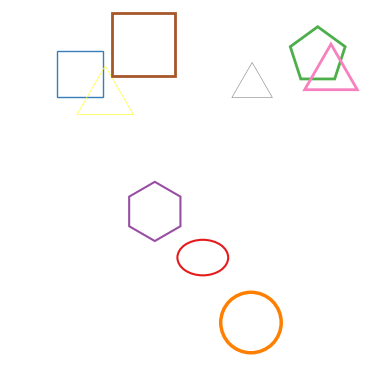[{"shape": "oval", "thickness": 1.5, "radius": 0.33, "center": [0.527, 0.331]}, {"shape": "square", "thickness": 1, "radius": 0.3, "center": [0.208, 0.808]}, {"shape": "pentagon", "thickness": 2, "radius": 0.37, "center": [0.825, 0.856]}, {"shape": "hexagon", "thickness": 1.5, "radius": 0.38, "center": [0.402, 0.451]}, {"shape": "circle", "thickness": 2.5, "radius": 0.39, "center": [0.652, 0.162]}, {"shape": "triangle", "thickness": 0.5, "radius": 0.42, "center": [0.273, 0.745]}, {"shape": "square", "thickness": 2, "radius": 0.41, "center": [0.373, 0.885]}, {"shape": "triangle", "thickness": 2, "radius": 0.39, "center": [0.86, 0.806]}, {"shape": "triangle", "thickness": 0.5, "radius": 0.3, "center": [0.655, 0.777]}]